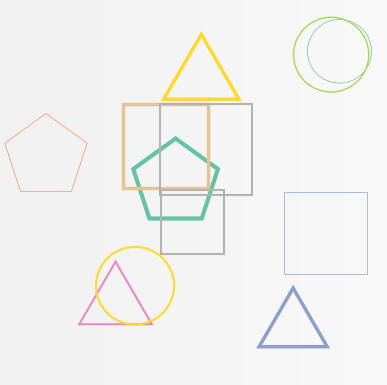[{"shape": "circle", "thickness": 0.5, "radius": 0.41, "center": [0.876, 0.867]}, {"shape": "pentagon", "thickness": 3, "radius": 0.57, "center": [0.453, 0.525]}, {"shape": "pentagon", "thickness": 0.5, "radius": 0.56, "center": [0.119, 0.593]}, {"shape": "triangle", "thickness": 2.5, "radius": 0.51, "center": [0.757, 0.15]}, {"shape": "square", "thickness": 0.5, "radius": 0.54, "center": [0.84, 0.395]}, {"shape": "triangle", "thickness": 1.5, "radius": 0.54, "center": [0.298, 0.212]}, {"shape": "circle", "thickness": 1, "radius": 0.49, "center": [0.855, 0.858]}, {"shape": "circle", "thickness": 1.5, "radius": 0.5, "center": [0.349, 0.258]}, {"shape": "triangle", "thickness": 2.5, "radius": 0.56, "center": [0.52, 0.798]}, {"shape": "square", "thickness": 2.5, "radius": 0.55, "center": [0.428, 0.621]}, {"shape": "square", "thickness": 1.5, "radius": 0.41, "center": [0.497, 0.423]}, {"shape": "square", "thickness": 1.5, "radius": 0.6, "center": [0.532, 0.612]}]